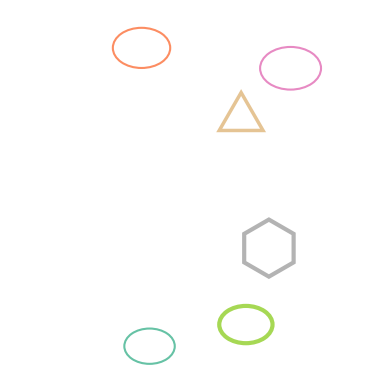[{"shape": "oval", "thickness": 1.5, "radius": 0.33, "center": [0.388, 0.101]}, {"shape": "oval", "thickness": 1.5, "radius": 0.37, "center": [0.368, 0.876]}, {"shape": "oval", "thickness": 1.5, "radius": 0.4, "center": [0.755, 0.823]}, {"shape": "oval", "thickness": 3, "radius": 0.35, "center": [0.639, 0.157]}, {"shape": "triangle", "thickness": 2.5, "radius": 0.33, "center": [0.626, 0.694]}, {"shape": "hexagon", "thickness": 3, "radius": 0.37, "center": [0.698, 0.356]}]